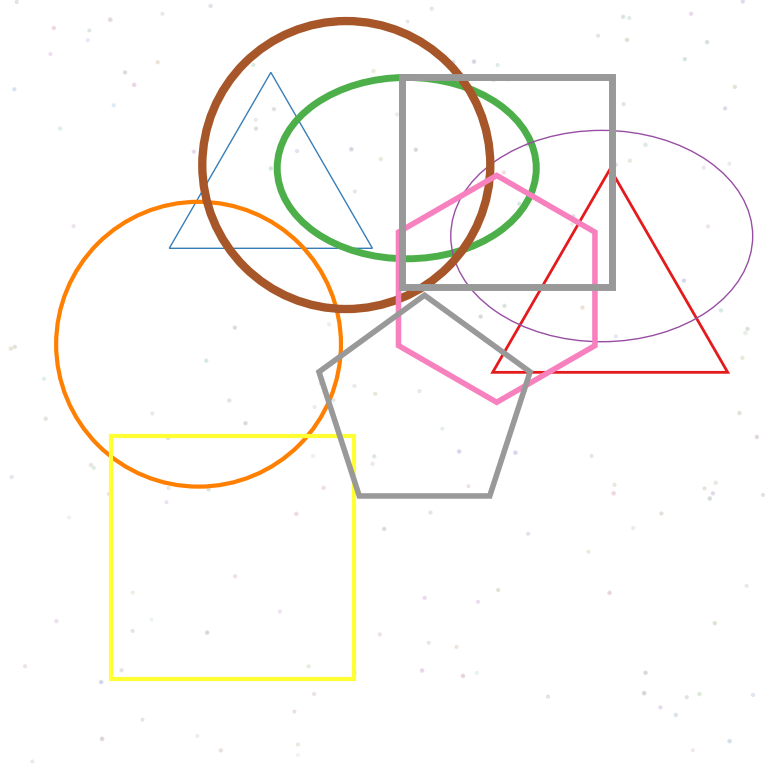[{"shape": "triangle", "thickness": 1, "radius": 0.88, "center": [0.792, 0.605]}, {"shape": "triangle", "thickness": 0.5, "radius": 0.76, "center": [0.352, 0.754]}, {"shape": "oval", "thickness": 2.5, "radius": 0.84, "center": [0.528, 0.782]}, {"shape": "oval", "thickness": 0.5, "radius": 0.98, "center": [0.781, 0.693]}, {"shape": "circle", "thickness": 1.5, "radius": 0.92, "center": [0.258, 0.553]}, {"shape": "square", "thickness": 1.5, "radius": 0.79, "center": [0.302, 0.276]}, {"shape": "circle", "thickness": 3, "radius": 0.94, "center": [0.45, 0.786]}, {"shape": "hexagon", "thickness": 2, "radius": 0.74, "center": [0.645, 0.625]}, {"shape": "pentagon", "thickness": 2, "radius": 0.72, "center": [0.551, 0.472]}, {"shape": "square", "thickness": 2.5, "radius": 0.68, "center": [0.658, 0.763]}]